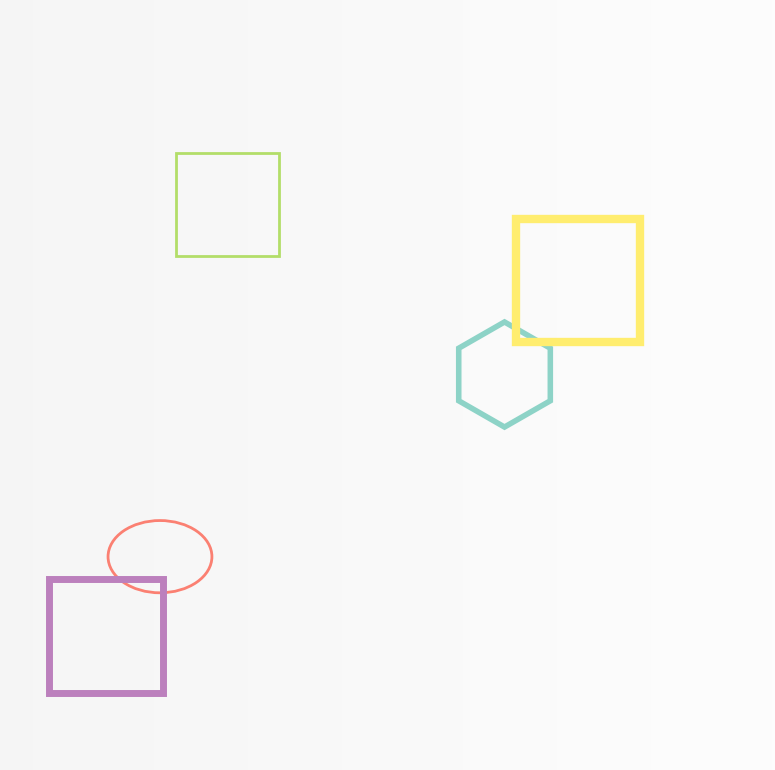[{"shape": "hexagon", "thickness": 2, "radius": 0.34, "center": [0.651, 0.514]}, {"shape": "oval", "thickness": 1, "radius": 0.34, "center": [0.206, 0.277]}, {"shape": "square", "thickness": 1, "radius": 0.33, "center": [0.294, 0.734]}, {"shape": "square", "thickness": 2.5, "radius": 0.37, "center": [0.137, 0.174]}, {"shape": "square", "thickness": 3, "radius": 0.4, "center": [0.746, 0.635]}]